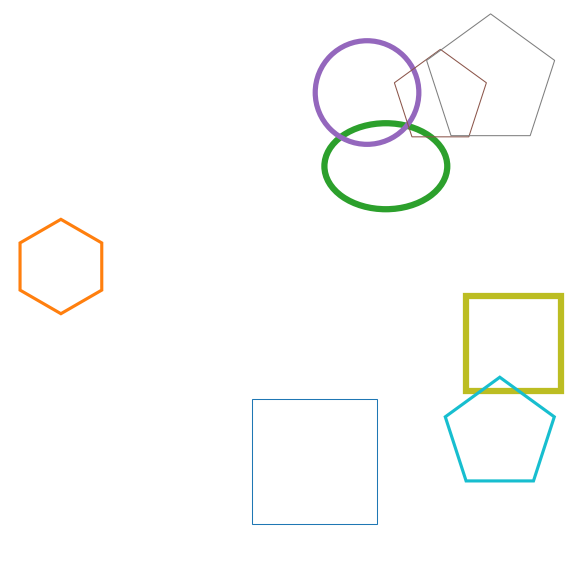[{"shape": "square", "thickness": 0.5, "radius": 0.54, "center": [0.544, 0.2]}, {"shape": "hexagon", "thickness": 1.5, "radius": 0.41, "center": [0.105, 0.538]}, {"shape": "oval", "thickness": 3, "radius": 0.53, "center": [0.668, 0.711]}, {"shape": "circle", "thickness": 2.5, "radius": 0.45, "center": [0.636, 0.839]}, {"shape": "pentagon", "thickness": 0.5, "radius": 0.42, "center": [0.763, 0.83]}, {"shape": "pentagon", "thickness": 0.5, "radius": 0.58, "center": [0.85, 0.859]}, {"shape": "square", "thickness": 3, "radius": 0.41, "center": [0.89, 0.404]}, {"shape": "pentagon", "thickness": 1.5, "radius": 0.5, "center": [0.865, 0.247]}]